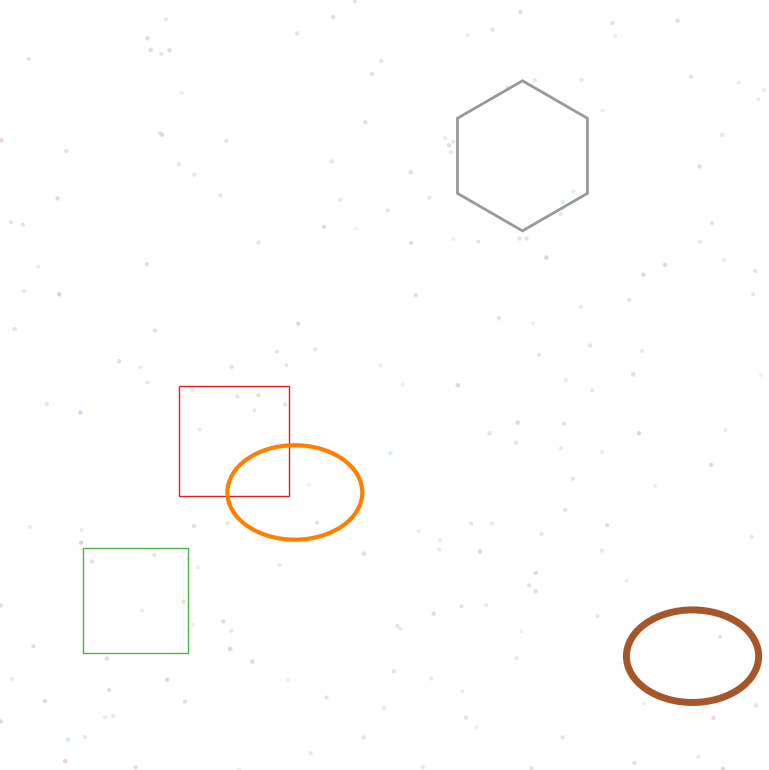[{"shape": "square", "thickness": 0.5, "radius": 0.36, "center": [0.304, 0.427]}, {"shape": "square", "thickness": 0.5, "radius": 0.34, "center": [0.177, 0.22]}, {"shape": "oval", "thickness": 1.5, "radius": 0.44, "center": [0.383, 0.36]}, {"shape": "oval", "thickness": 2.5, "radius": 0.43, "center": [0.899, 0.148]}, {"shape": "hexagon", "thickness": 1, "radius": 0.49, "center": [0.679, 0.798]}]